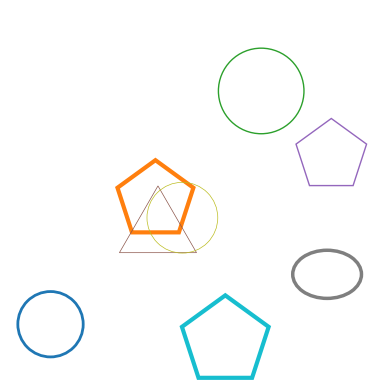[{"shape": "circle", "thickness": 2, "radius": 0.42, "center": [0.131, 0.158]}, {"shape": "pentagon", "thickness": 3, "radius": 0.52, "center": [0.404, 0.48]}, {"shape": "circle", "thickness": 1, "radius": 0.56, "center": [0.678, 0.764]}, {"shape": "pentagon", "thickness": 1, "radius": 0.48, "center": [0.861, 0.596]}, {"shape": "triangle", "thickness": 0.5, "radius": 0.58, "center": [0.41, 0.402]}, {"shape": "oval", "thickness": 2.5, "radius": 0.45, "center": [0.85, 0.287]}, {"shape": "circle", "thickness": 0.5, "radius": 0.46, "center": [0.474, 0.435]}, {"shape": "pentagon", "thickness": 3, "radius": 0.59, "center": [0.585, 0.114]}]